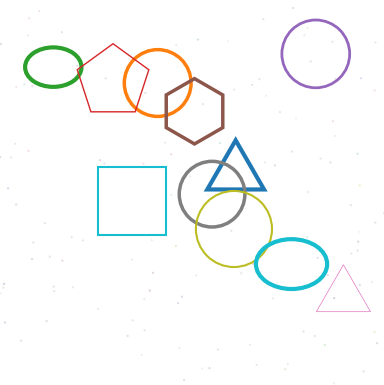[{"shape": "triangle", "thickness": 3, "radius": 0.43, "center": [0.612, 0.55]}, {"shape": "circle", "thickness": 2.5, "radius": 0.43, "center": [0.41, 0.784]}, {"shape": "oval", "thickness": 3, "radius": 0.37, "center": [0.138, 0.826]}, {"shape": "pentagon", "thickness": 1, "radius": 0.49, "center": [0.294, 0.789]}, {"shape": "circle", "thickness": 2, "radius": 0.44, "center": [0.82, 0.86]}, {"shape": "hexagon", "thickness": 2.5, "radius": 0.42, "center": [0.505, 0.711]}, {"shape": "triangle", "thickness": 0.5, "radius": 0.41, "center": [0.892, 0.231]}, {"shape": "circle", "thickness": 2.5, "radius": 0.43, "center": [0.551, 0.496]}, {"shape": "circle", "thickness": 1.5, "radius": 0.49, "center": [0.608, 0.405]}, {"shape": "square", "thickness": 1.5, "radius": 0.44, "center": [0.343, 0.479]}, {"shape": "oval", "thickness": 3, "radius": 0.46, "center": [0.757, 0.314]}]